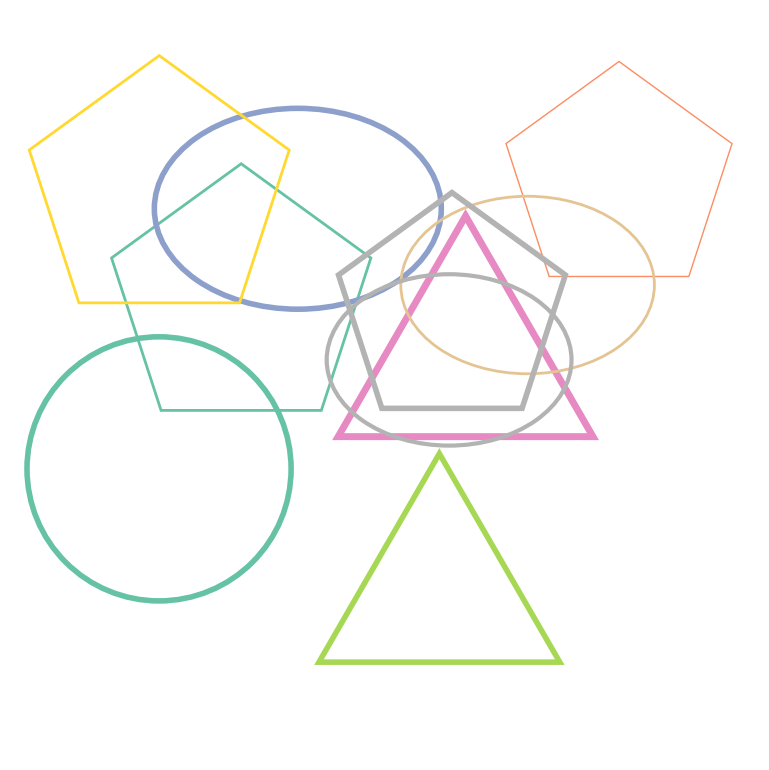[{"shape": "pentagon", "thickness": 1, "radius": 0.89, "center": [0.313, 0.61]}, {"shape": "circle", "thickness": 2, "radius": 0.86, "center": [0.207, 0.391]}, {"shape": "pentagon", "thickness": 0.5, "radius": 0.77, "center": [0.804, 0.766]}, {"shape": "oval", "thickness": 2, "radius": 0.93, "center": [0.387, 0.729]}, {"shape": "triangle", "thickness": 2.5, "radius": 0.96, "center": [0.605, 0.528]}, {"shape": "triangle", "thickness": 2, "radius": 0.9, "center": [0.571, 0.23]}, {"shape": "pentagon", "thickness": 1, "radius": 0.89, "center": [0.207, 0.75]}, {"shape": "oval", "thickness": 1, "radius": 0.82, "center": [0.685, 0.63]}, {"shape": "oval", "thickness": 1.5, "radius": 0.79, "center": [0.583, 0.533]}, {"shape": "pentagon", "thickness": 2, "radius": 0.77, "center": [0.587, 0.595]}]